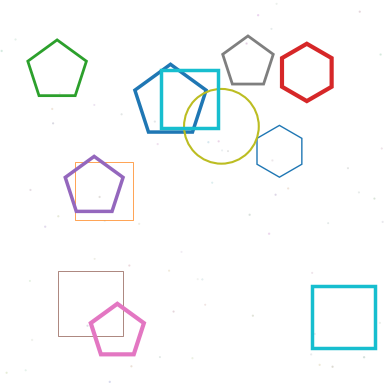[{"shape": "pentagon", "thickness": 2.5, "radius": 0.49, "center": [0.443, 0.736]}, {"shape": "hexagon", "thickness": 1, "radius": 0.34, "center": [0.726, 0.607]}, {"shape": "square", "thickness": 0.5, "radius": 0.38, "center": [0.271, 0.503]}, {"shape": "pentagon", "thickness": 2, "radius": 0.4, "center": [0.148, 0.816]}, {"shape": "hexagon", "thickness": 3, "radius": 0.37, "center": [0.797, 0.812]}, {"shape": "pentagon", "thickness": 2.5, "radius": 0.39, "center": [0.245, 0.515]}, {"shape": "square", "thickness": 0.5, "radius": 0.42, "center": [0.235, 0.212]}, {"shape": "pentagon", "thickness": 3, "radius": 0.36, "center": [0.305, 0.138]}, {"shape": "pentagon", "thickness": 2, "radius": 0.35, "center": [0.644, 0.838]}, {"shape": "circle", "thickness": 1.5, "radius": 0.49, "center": [0.575, 0.672]}, {"shape": "square", "thickness": 2.5, "radius": 0.37, "center": [0.492, 0.743]}, {"shape": "square", "thickness": 2.5, "radius": 0.41, "center": [0.892, 0.177]}]